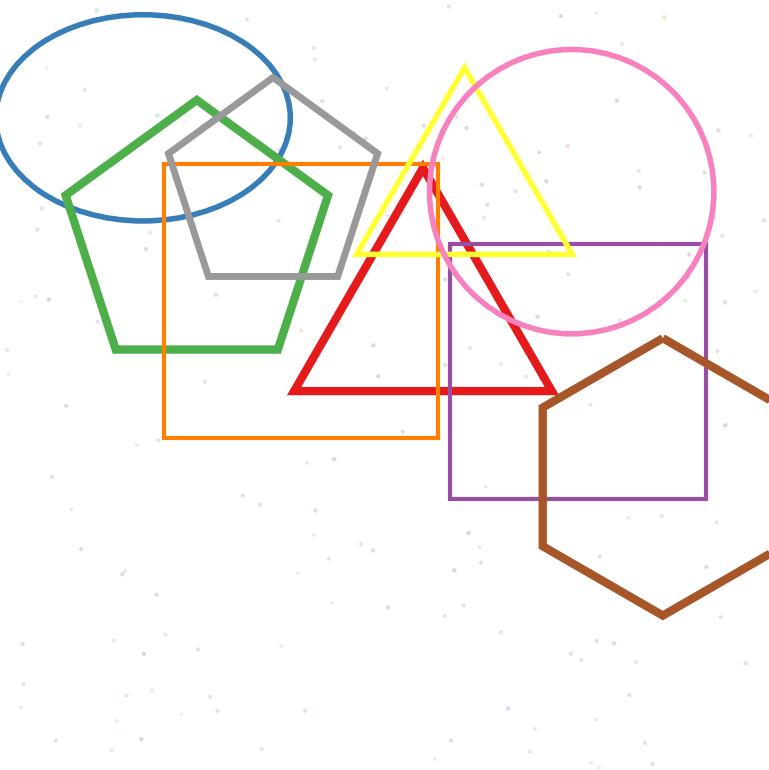[{"shape": "triangle", "thickness": 3, "radius": 0.97, "center": [0.549, 0.589]}, {"shape": "oval", "thickness": 2, "radius": 0.96, "center": [0.186, 0.847]}, {"shape": "pentagon", "thickness": 3, "radius": 0.9, "center": [0.256, 0.691]}, {"shape": "square", "thickness": 1.5, "radius": 0.83, "center": [0.75, 0.517]}, {"shape": "square", "thickness": 1.5, "radius": 0.89, "center": [0.391, 0.609]}, {"shape": "triangle", "thickness": 2, "radius": 0.81, "center": [0.603, 0.75]}, {"shape": "hexagon", "thickness": 3, "radius": 0.9, "center": [0.861, 0.381]}, {"shape": "circle", "thickness": 2, "radius": 0.92, "center": [0.742, 0.751]}, {"shape": "pentagon", "thickness": 2.5, "radius": 0.71, "center": [0.355, 0.756]}]